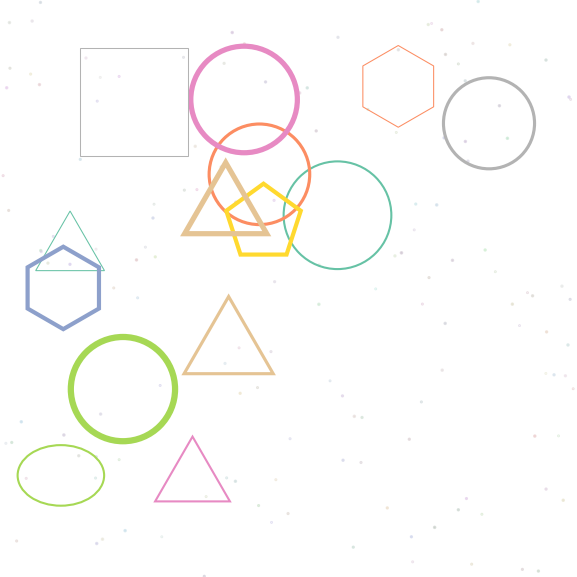[{"shape": "triangle", "thickness": 0.5, "radius": 0.34, "center": [0.121, 0.565]}, {"shape": "circle", "thickness": 1, "radius": 0.47, "center": [0.584, 0.626]}, {"shape": "circle", "thickness": 1.5, "radius": 0.44, "center": [0.449, 0.697]}, {"shape": "hexagon", "thickness": 0.5, "radius": 0.35, "center": [0.69, 0.85]}, {"shape": "hexagon", "thickness": 2, "radius": 0.36, "center": [0.11, 0.501]}, {"shape": "circle", "thickness": 2.5, "radius": 0.46, "center": [0.423, 0.827]}, {"shape": "triangle", "thickness": 1, "radius": 0.37, "center": [0.333, 0.168]}, {"shape": "circle", "thickness": 3, "radius": 0.45, "center": [0.213, 0.325]}, {"shape": "oval", "thickness": 1, "radius": 0.37, "center": [0.105, 0.176]}, {"shape": "pentagon", "thickness": 2, "radius": 0.34, "center": [0.456, 0.613]}, {"shape": "triangle", "thickness": 2.5, "radius": 0.41, "center": [0.391, 0.636]}, {"shape": "triangle", "thickness": 1.5, "radius": 0.45, "center": [0.396, 0.397]}, {"shape": "circle", "thickness": 1.5, "radius": 0.39, "center": [0.847, 0.786]}, {"shape": "square", "thickness": 0.5, "radius": 0.47, "center": [0.232, 0.822]}]